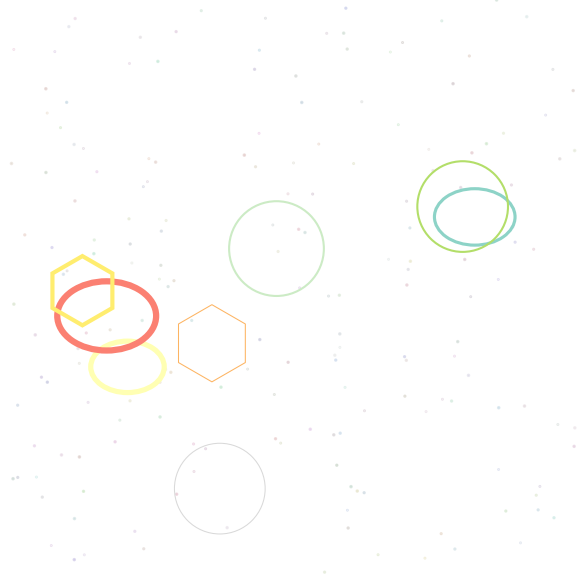[{"shape": "oval", "thickness": 1.5, "radius": 0.35, "center": [0.822, 0.624]}, {"shape": "oval", "thickness": 2.5, "radius": 0.32, "center": [0.221, 0.364]}, {"shape": "oval", "thickness": 3, "radius": 0.43, "center": [0.185, 0.452]}, {"shape": "hexagon", "thickness": 0.5, "radius": 0.33, "center": [0.367, 0.405]}, {"shape": "circle", "thickness": 1, "radius": 0.39, "center": [0.801, 0.641]}, {"shape": "circle", "thickness": 0.5, "radius": 0.39, "center": [0.381, 0.153]}, {"shape": "circle", "thickness": 1, "radius": 0.41, "center": [0.479, 0.569]}, {"shape": "hexagon", "thickness": 2, "radius": 0.3, "center": [0.143, 0.496]}]